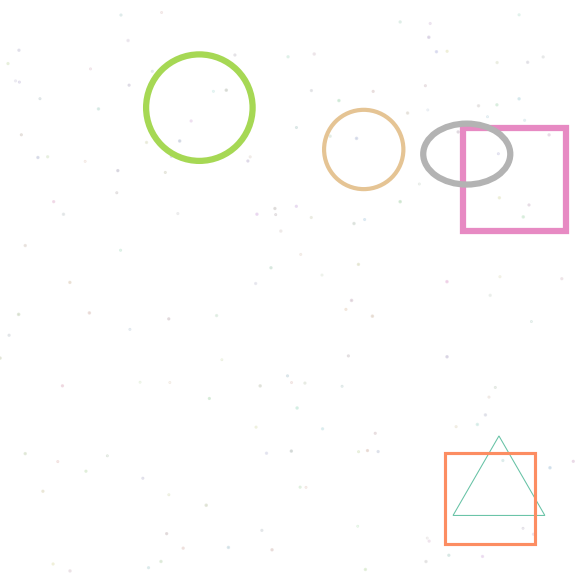[{"shape": "triangle", "thickness": 0.5, "radius": 0.46, "center": [0.864, 0.152]}, {"shape": "square", "thickness": 1.5, "radius": 0.39, "center": [0.848, 0.136]}, {"shape": "square", "thickness": 3, "radius": 0.45, "center": [0.891, 0.688]}, {"shape": "circle", "thickness": 3, "radius": 0.46, "center": [0.345, 0.813]}, {"shape": "circle", "thickness": 2, "radius": 0.34, "center": [0.63, 0.74]}, {"shape": "oval", "thickness": 3, "radius": 0.38, "center": [0.808, 0.732]}]